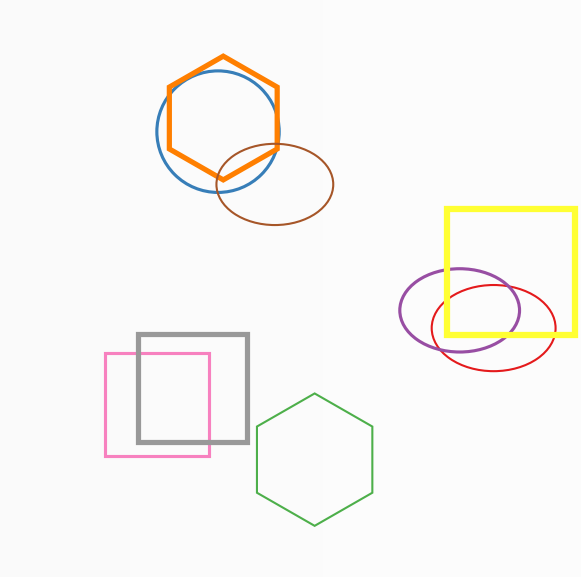[{"shape": "oval", "thickness": 1, "radius": 0.53, "center": [0.849, 0.431]}, {"shape": "circle", "thickness": 1.5, "radius": 0.53, "center": [0.375, 0.771]}, {"shape": "hexagon", "thickness": 1, "radius": 0.57, "center": [0.541, 0.203]}, {"shape": "oval", "thickness": 1.5, "radius": 0.52, "center": [0.791, 0.462]}, {"shape": "hexagon", "thickness": 2.5, "radius": 0.54, "center": [0.384, 0.795]}, {"shape": "square", "thickness": 3, "radius": 0.55, "center": [0.879, 0.528]}, {"shape": "oval", "thickness": 1, "radius": 0.5, "center": [0.473, 0.68]}, {"shape": "square", "thickness": 1.5, "radius": 0.44, "center": [0.27, 0.299]}, {"shape": "square", "thickness": 2.5, "radius": 0.47, "center": [0.332, 0.328]}]